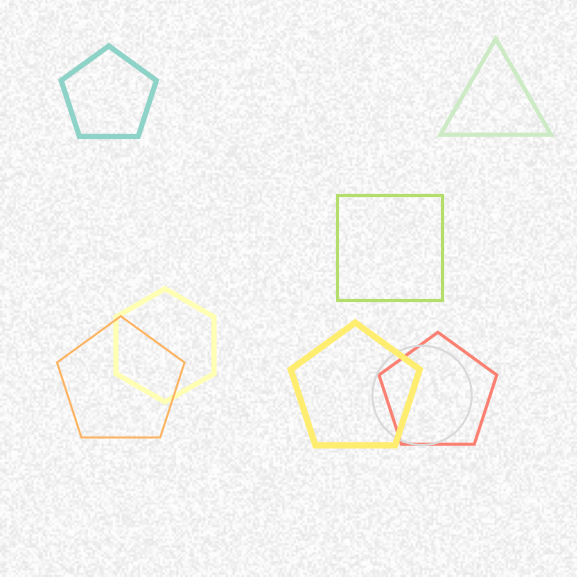[{"shape": "pentagon", "thickness": 2.5, "radius": 0.43, "center": [0.188, 0.833]}, {"shape": "hexagon", "thickness": 2.5, "radius": 0.49, "center": [0.286, 0.401]}, {"shape": "pentagon", "thickness": 1.5, "radius": 0.54, "center": [0.758, 0.317]}, {"shape": "pentagon", "thickness": 1, "radius": 0.58, "center": [0.209, 0.336]}, {"shape": "square", "thickness": 1.5, "radius": 0.45, "center": [0.675, 0.57]}, {"shape": "circle", "thickness": 1, "radius": 0.43, "center": [0.731, 0.315]}, {"shape": "triangle", "thickness": 2, "radius": 0.55, "center": [0.858, 0.821]}, {"shape": "pentagon", "thickness": 3, "radius": 0.59, "center": [0.615, 0.323]}]